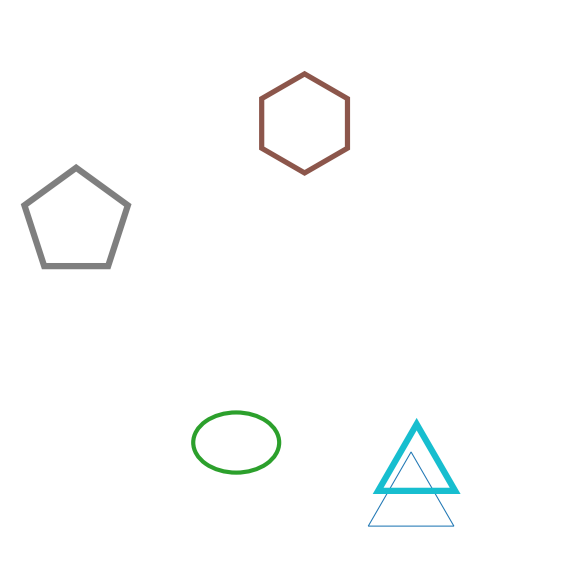[{"shape": "triangle", "thickness": 0.5, "radius": 0.43, "center": [0.712, 0.131]}, {"shape": "oval", "thickness": 2, "radius": 0.37, "center": [0.409, 0.233]}, {"shape": "hexagon", "thickness": 2.5, "radius": 0.43, "center": [0.527, 0.785]}, {"shape": "pentagon", "thickness": 3, "radius": 0.47, "center": [0.132, 0.614]}, {"shape": "triangle", "thickness": 3, "radius": 0.39, "center": [0.721, 0.188]}]